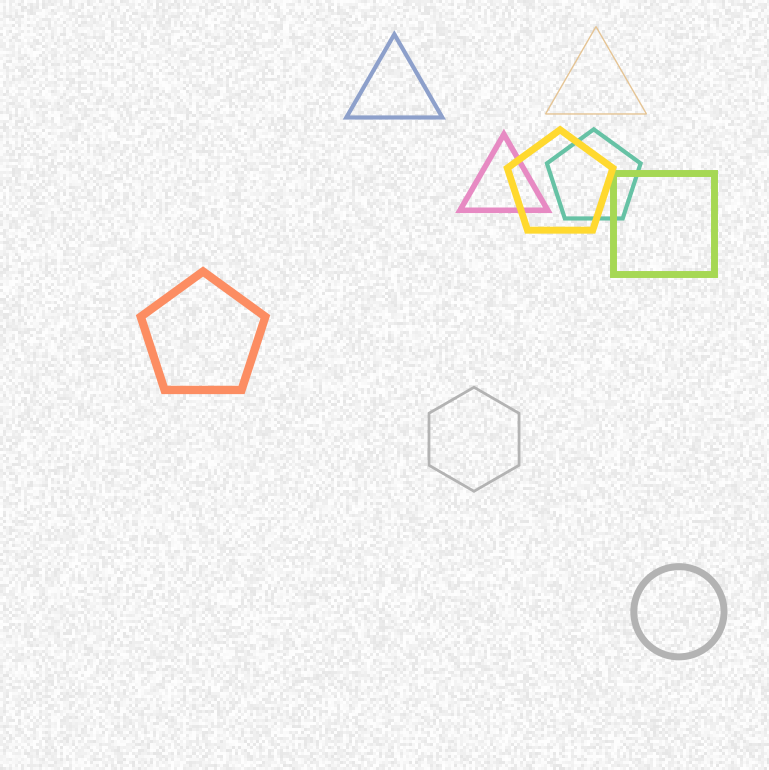[{"shape": "pentagon", "thickness": 1.5, "radius": 0.32, "center": [0.771, 0.768]}, {"shape": "pentagon", "thickness": 3, "radius": 0.43, "center": [0.264, 0.562]}, {"shape": "triangle", "thickness": 1.5, "radius": 0.36, "center": [0.512, 0.883]}, {"shape": "triangle", "thickness": 2, "radius": 0.33, "center": [0.654, 0.76]}, {"shape": "square", "thickness": 2.5, "radius": 0.33, "center": [0.862, 0.71]}, {"shape": "pentagon", "thickness": 2.5, "radius": 0.36, "center": [0.727, 0.759]}, {"shape": "triangle", "thickness": 0.5, "radius": 0.38, "center": [0.774, 0.89]}, {"shape": "hexagon", "thickness": 1, "radius": 0.34, "center": [0.616, 0.43]}, {"shape": "circle", "thickness": 2.5, "radius": 0.29, "center": [0.882, 0.206]}]